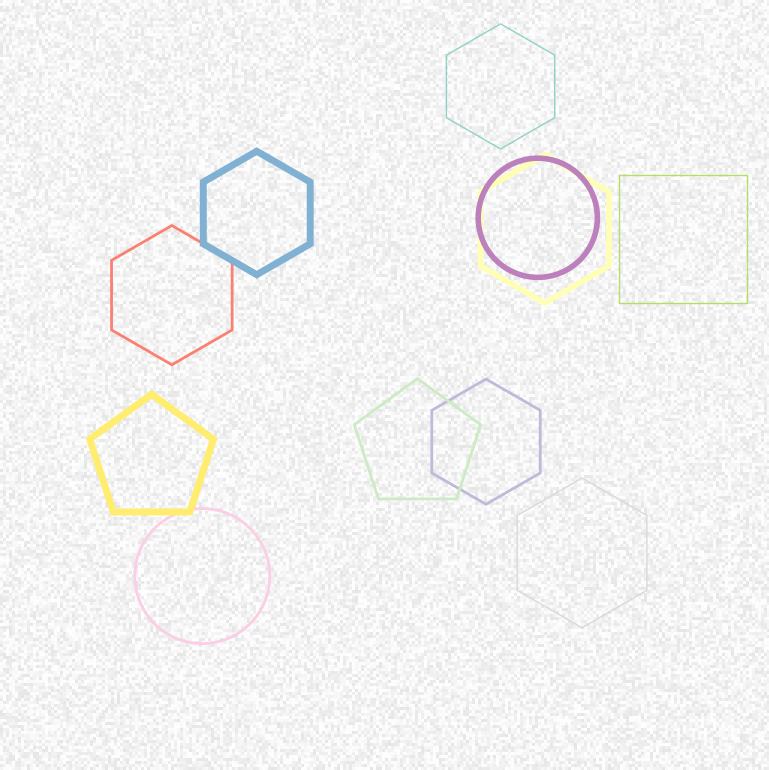[{"shape": "hexagon", "thickness": 0.5, "radius": 0.41, "center": [0.65, 0.888]}, {"shape": "hexagon", "thickness": 2, "radius": 0.48, "center": [0.707, 0.703]}, {"shape": "hexagon", "thickness": 1, "radius": 0.41, "center": [0.631, 0.426]}, {"shape": "hexagon", "thickness": 1, "radius": 0.45, "center": [0.223, 0.617]}, {"shape": "hexagon", "thickness": 2.5, "radius": 0.4, "center": [0.333, 0.723]}, {"shape": "square", "thickness": 0.5, "radius": 0.42, "center": [0.888, 0.69]}, {"shape": "circle", "thickness": 1, "radius": 0.44, "center": [0.263, 0.252]}, {"shape": "hexagon", "thickness": 0.5, "radius": 0.49, "center": [0.756, 0.282]}, {"shape": "circle", "thickness": 2, "radius": 0.39, "center": [0.698, 0.717]}, {"shape": "pentagon", "thickness": 1, "radius": 0.43, "center": [0.542, 0.422]}, {"shape": "pentagon", "thickness": 2.5, "radius": 0.42, "center": [0.197, 0.403]}]